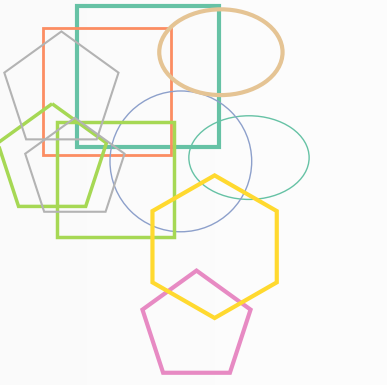[{"shape": "square", "thickness": 3, "radius": 0.92, "center": [0.381, 0.801]}, {"shape": "oval", "thickness": 1, "radius": 0.78, "center": [0.643, 0.591]}, {"shape": "square", "thickness": 2, "radius": 0.82, "center": [0.276, 0.763]}, {"shape": "circle", "thickness": 1, "radius": 0.91, "center": [0.467, 0.581]}, {"shape": "pentagon", "thickness": 3, "radius": 0.73, "center": [0.507, 0.15]}, {"shape": "pentagon", "thickness": 2.5, "radius": 0.74, "center": [0.135, 0.583]}, {"shape": "square", "thickness": 2.5, "radius": 0.75, "center": [0.298, 0.534]}, {"shape": "hexagon", "thickness": 3, "radius": 0.93, "center": [0.554, 0.359]}, {"shape": "oval", "thickness": 3, "radius": 0.8, "center": [0.57, 0.864]}, {"shape": "pentagon", "thickness": 1.5, "radius": 0.77, "center": [0.158, 0.763]}, {"shape": "pentagon", "thickness": 1.5, "radius": 0.67, "center": [0.193, 0.559]}]